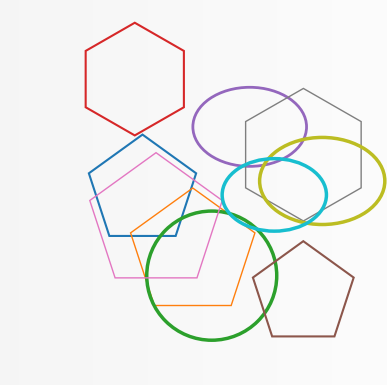[{"shape": "pentagon", "thickness": 1.5, "radius": 0.73, "center": [0.368, 0.505]}, {"shape": "pentagon", "thickness": 1, "radius": 0.84, "center": [0.497, 0.343]}, {"shape": "circle", "thickness": 2.5, "radius": 0.84, "center": [0.546, 0.284]}, {"shape": "hexagon", "thickness": 1.5, "radius": 0.73, "center": [0.348, 0.795]}, {"shape": "oval", "thickness": 2, "radius": 0.73, "center": [0.644, 0.671]}, {"shape": "pentagon", "thickness": 1.5, "radius": 0.68, "center": [0.783, 0.237]}, {"shape": "pentagon", "thickness": 1, "radius": 0.9, "center": [0.403, 0.424]}, {"shape": "hexagon", "thickness": 1, "radius": 0.86, "center": [0.783, 0.598]}, {"shape": "oval", "thickness": 2.5, "radius": 0.81, "center": [0.832, 0.53]}, {"shape": "oval", "thickness": 2.5, "radius": 0.67, "center": [0.708, 0.494]}]